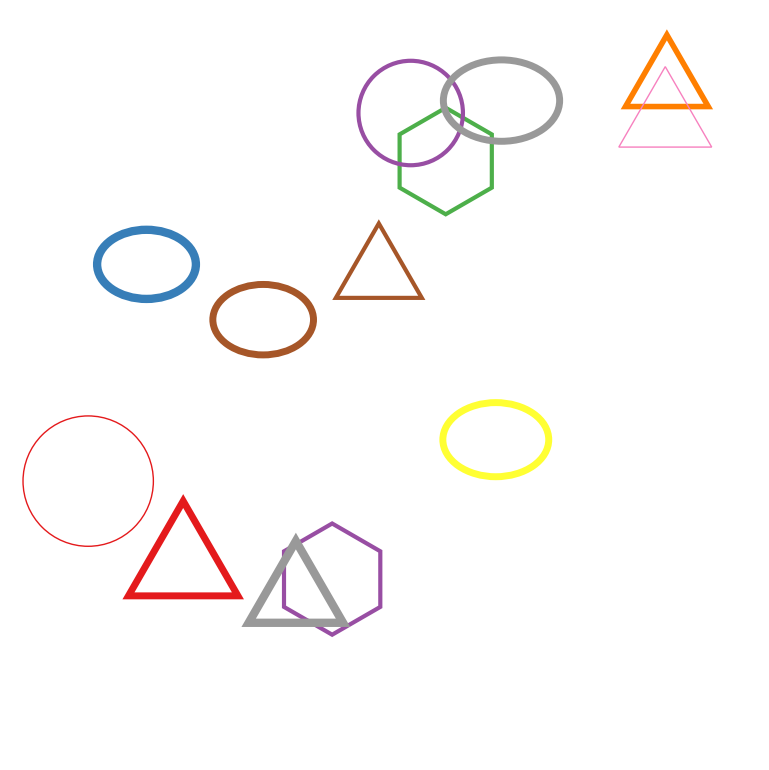[{"shape": "circle", "thickness": 0.5, "radius": 0.42, "center": [0.115, 0.375]}, {"shape": "triangle", "thickness": 2.5, "radius": 0.41, "center": [0.238, 0.267]}, {"shape": "oval", "thickness": 3, "radius": 0.32, "center": [0.19, 0.657]}, {"shape": "hexagon", "thickness": 1.5, "radius": 0.35, "center": [0.579, 0.791]}, {"shape": "circle", "thickness": 1.5, "radius": 0.34, "center": [0.533, 0.853]}, {"shape": "hexagon", "thickness": 1.5, "radius": 0.36, "center": [0.431, 0.248]}, {"shape": "triangle", "thickness": 2, "radius": 0.31, "center": [0.866, 0.893]}, {"shape": "oval", "thickness": 2.5, "radius": 0.34, "center": [0.644, 0.429]}, {"shape": "triangle", "thickness": 1.5, "radius": 0.32, "center": [0.492, 0.645]}, {"shape": "oval", "thickness": 2.5, "radius": 0.33, "center": [0.342, 0.585]}, {"shape": "triangle", "thickness": 0.5, "radius": 0.35, "center": [0.864, 0.844]}, {"shape": "oval", "thickness": 2.5, "radius": 0.38, "center": [0.651, 0.869]}, {"shape": "triangle", "thickness": 3, "radius": 0.35, "center": [0.384, 0.227]}]